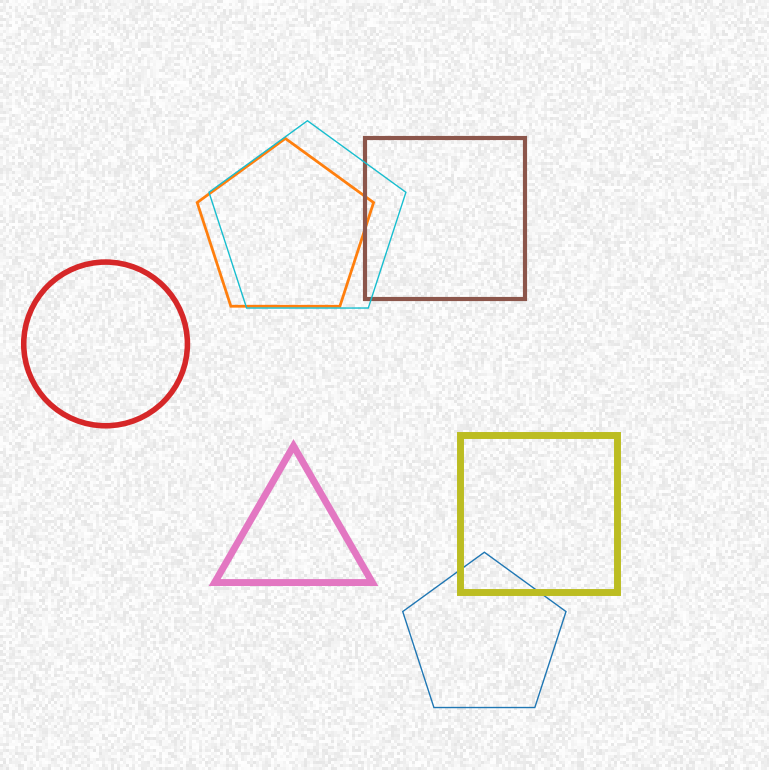[{"shape": "pentagon", "thickness": 0.5, "radius": 0.56, "center": [0.629, 0.171]}, {"shape": "pentagon", "thickness": 1, "radius": 0.6, "center": [0.371, 0.7]}, {"shape": "circle", "thickness": 2, "radius": 0.53, "center": [0.137, 0.553]}, {"shape": "square", "thickness": 1.5, "radius": 0.52, "center": [0.578, 0.716]}, {"shape": "triangle", "thickness": 2.5, "radius": 0.59, "center": [0.381, 0.303]}, {"shape": "square", "thickness": 2.5, "radius": 0.51, "center": [0.699, 0.333]}, {"shape": "pentagon", "thickness": 0.5, "radius": 0.67, "center": [0.399, 0.709]}]